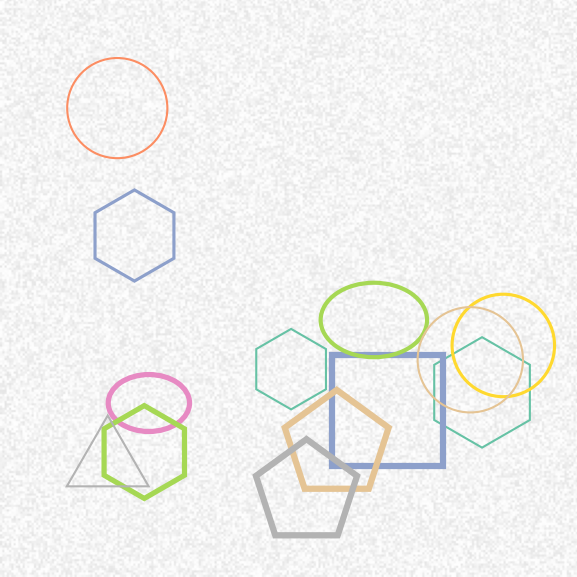[{"shape": "hexagon", "thickness": 1, "radius": 0.48, "center": [0.835, 0.32]}, {"shape": "hexagon", "thickness": 1, "radius": 0.35, "center": [0.504, 0.36]}, {"shape": "circle", "thickness": 1, "radius": 0.43, "center": [0.203, 0.812]}, {"shape": "square", "thickness": 3, "radius": 0.48, "center": [0.671, 0.288]}, {"shape": "hexagon", "thickness": 1.5, "radius": 0.39, "center": [0.233, 0.591]}, {"shape": "oval", "thickness": 2.5, "radius": 0.35, "center": [0.258, 0.301]}, {"shape": "hexagon", "thickness": 2.5, "radius": 0.4, "center": [0.25, 0.216]}, {"shape": "oval", "thickness": 2, "radius": 0.46, "center": [0.647, 0.445]}, {"shape": "circle", "thickness": 1.5, "radius": 0.44, "center": [0.872, 0.401]}, {"shape": "pentagon", "thickness": 3, "radius": 0.47, "center": [0.583, 0.229]}, {"shape": "circle", "thickness": 1, "radius": 0.46, "center": [0.814, 0.376]}, {"shape": "pentagon", "thickness": 3, "radius": 0.46, "center": [0.531, 0.147]}, {"shape": "triangle", "thickness": 1, "radius": 0.41, "center": [0.187, 0.198]}]